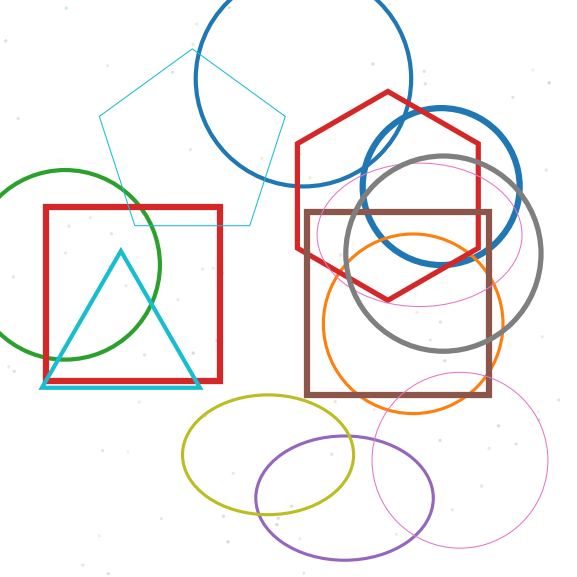[{"shape": "circle", "thickness": 2, "radius": 0.93, "center": [0.525, 0.863]}, {"shape": "circle", "thickness": 3, "radius": 0.68, "center": [0.764, 0.676]}, {"shape": "circle", "thickness": 1.5, "radius": 0.78, "center": [0.715, 0.438]}, {"shape": "circle", "thickness": 2, "radius": 0.82, "center": [0.113, 0.541]}, {"shape": "square", "thickness": 3, "radius": 0.75, "center": [0.231, 0.489]}, {"shape": "hexagon", "thickness": 2.5, "radius": 0.9, "center": [0.672, 0.66]}, {"shape": "oval", "thickness": 1.5, "radius": 0.77, "center": [0.597, 0.137]}, {"shape": "square", "thickness": 3, "radius": 0.79, "center": [0.689, 0.474]}, {"shape": "circle", "thickness": 0.5, "radius": 0.76, "center": [0.796, 0.202]}, {"shape": "oval", "thickness": 0.5, "radius": 0.89, "center": [0.727, 0.592]}, {"shape": "circle", "thickness": 2.5, "radius": 0.85, "center": [0.768, 0.56]}, {"shape": "oval", "thickness": 1.5, "radius": 0.74, "center": [0.464, 0.212]}, {"shape": "triangle", "thickness": 2, "radius": 0.79, "center": [0.209, 0.407]}, {"shape": "pentagon", "thickness": 0.5, "radius": 0.85, "center": [0.333, 0.745]}]